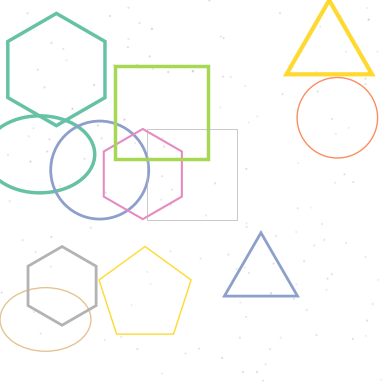[{"shape": "oval", "thickness": 2.5, "radius": 0.71, "center": [0.103, 0.599]}, {"shape": "hexagon", "thickness": 2.5, "radius": 0.73, "center": [0.146, 0.819]}, {"shape": "circle", "thickness": 1, "radius": 0.52, "center": [0.876, 0.694]}, {"shape": "circle", "thickness": 2, "radius": 0.64, "center": [0.259, 0.558]}, {"shape": "triangle", "thickness": 2, "radius": 0.55, "center": [0.678, 0.286]}, {"shape": "hexagon", "thickness": 1.5, "radius": 0.59, "center": [0.371, 0.548]}, {"shape": "square", "thickness": 2.5, "radius": 0.6, "center": [0.42, 0.709]}, {"shape": "pentagon", "thickness": 1, "radius": 0.63, "center": [0.377, 0.234]}, {"shape": "triangle", "thickness": 3, "radius": 0.64, "center": [0.855, 0.871]}, {"shape": "oval", "thickness": 1, "radius": 0.59, "center": [0.118, 0.17]}, {"shape": "hexagon", "thickness": 2, "radius": 0.51, "center": [0.161, 0.257]}, {"shape": "square", "thickness": 0.5, "radius": 0.59, "center": [0.499, 0.547]}]